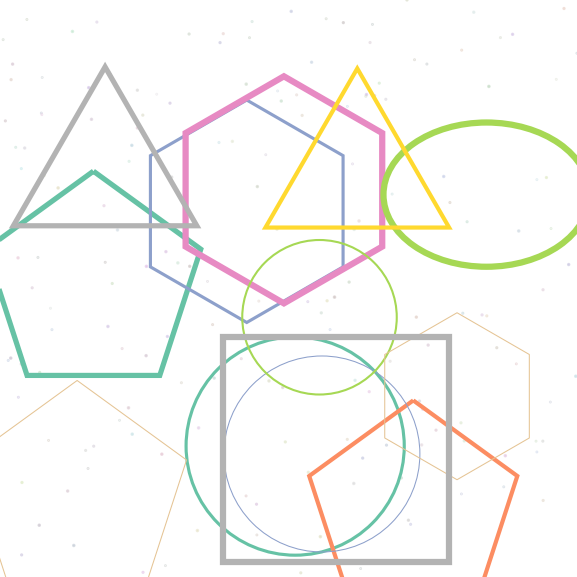[{"shape": "pentagon", "thickness": 2.5, "radius": 0.98, "center": [0.162, 0.507]}, {"shape": "circle", "thickness": 1.5, "radius": 0.94, "center": [0.511, 0.227]}, {"shape": "pentagon", "thickness": 2, "radius": 0.95, "center": [0.716, 0.116]}, {"shape": "hexagon", "thickness": 1.5, "radius": 0.96, "center": [0.427, 0.633]}, {"shape": "circle", "thickness": 0.5, "radius": 0.85, "center": [0.557, 0.213]}, {"shape": "hexagon", "thickness": 3, "radius": 0.98, "center": [0.492, 0.67]}, {"shape": "circle", "thickness": 1, "radius": 0.67, "center": [0.553, 0.45]}, {"shape": "oval", "thickness": 3, "radius": 0.89, "center": [0.842, 0.662]}, {"shape": "triangle", "thickness": 2, "radius": 0.92, "center": [0.619, 0.697]}, {"shape": "pentagon", "thickness": 0.5, "radius": 1.0, "center": [0.134, 0.141]}, {"shape": "hexagon", "thickness": 0.5, "radius": 0.72, "center": [0.791, 0.313]}, {"shape": "square", "thickness": 3, "radius": 0.98, "center": [0.582, 0.221]}, {"shape": "triangle", "thickness": 2.5, "radius": 0.92, "center": [0.182, 0.7]}]